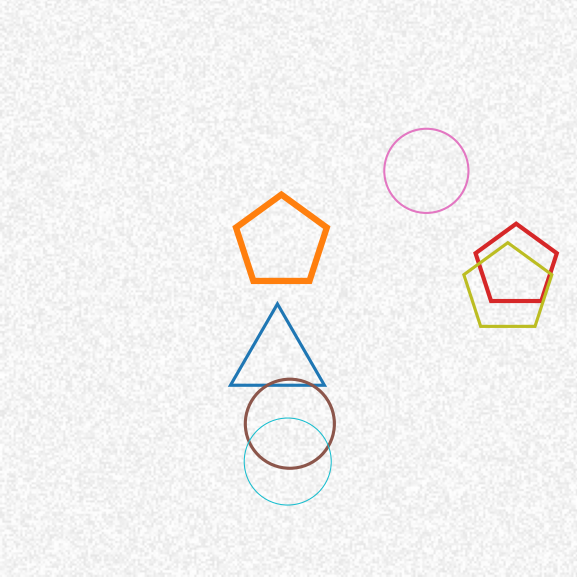[{"shape": "triangle", "thickness": 1.5, "radius": 0.47, "center": [0.48, 0.379]}, {"shape": "pentagon", "thickness": 3, "radius": 0.41, "center": [0.487, 0.58]}, {"shape": "pentagon", "thickness": 2, "radius": 0.37, "center": [0.894, 0.538]}, {"shape": "circle", "thickness": 1.5, "radius": 0.39, "center": [0.502, 0.265]}, {"shape": "circle", "thickness": 1, "radius": 0.36, "center": [0.738, 0.703]}, {"shape": "pentagon", "thickness": 1.5, "radius": 0.4, "center": [0.879, 0.499]}, {"shape": "circle", "thickness": 0.5, "radius": 0.38, "center": [0.498, 0.2]}]